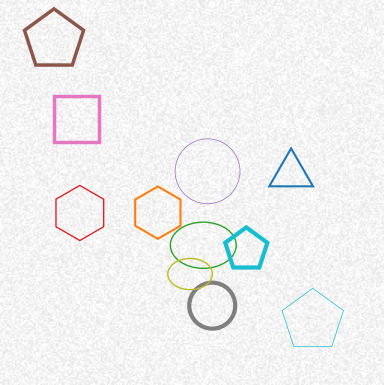[{"shape": "triangle", "thickness": 1.5, "radius": 0.33, "center": [0.756, 0.549]}, {"shape": "hexagon", "thickness": 1.5, "radius": 0.34, "center": [0.41, 0.448]}, {"shape": "oval", "thickness": 1, "radius": 0.43, "center": [0.528, 0.363]}, {"shape": "hexagon", "thickness": 1, "radius": 0.36, "center": [0.207, 0.447]}, {"shape": "circle", "thickness": 0.5, "radius": 0.42, "center": [0.539, 0.555]}, {"shape": "pentagon", "thickness": 2.5, "radius": 0.4, "center": [0.14, 0.896]}, {"shape": "square", "thickness": 2.5, "radius": 0.3, "center": [0.198, 0.691]}, {"shape": "circle", "thickness": 3, "radius": 0.3, "center": [0.551, 0.206]}, {"shape": "oval", "thickness": 1, "radius": 0.29, "center": [0.494, 0.288]}, {"shape": "pentagon", "thickness": 0.5, "radius": 0.42, "center": [0.812, 0.167]}, {"shape": "pentagon", "thickness": 3, "radius": 0.29, "center": [0.64, 0.352]}]